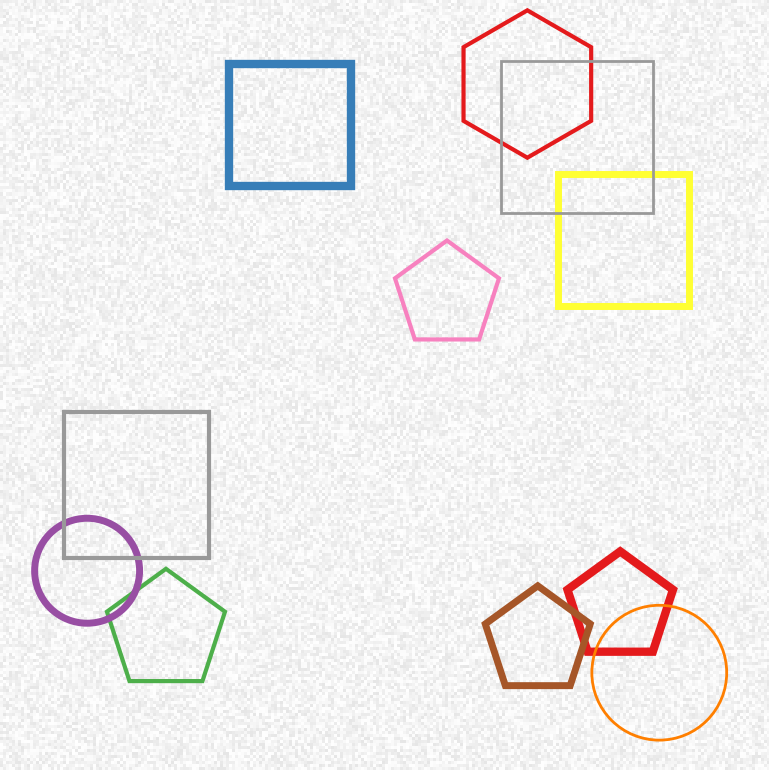[{"shape": "pentagon", "thickness": 3, "radius": 0.36, "center": [0.805, 0.212]}, {"shape": "hexagon", "thickness": 1.5, "radius": 0.48, "center": [0.685, 0.891]}, {"shape": "square", "thickness": 3, "radius": 0.4, "center": [0.377, 0.838]}, {"shape": "pentagon", "thickness": 1.5, "radius": 0.4, "center": [0.216, 0.181]}, {"shape": "circle", "thickness": 2.5, "radius": 0.34, "center": [0.113, 0.259]}, {"shape": "circle", "thickness": 1, "radius": 0.44, "center": [0.856, 0.126]}, {"shape": "square", "thickness": 2.5, "radius": 0.43, "center": [0.81, 0.688]}, {"shape": "pentagon", "thickness": 2.5, "radius": 0.36, "center": [0.698, 0.168]}, {"shape": "pentagon", "thickness": 1.5, "radius": 0.36, "center": [0.581, 0.617]}, {"shape": "square", "thickness": 1.5, "radius": 0.47, "center": [0.177, 0.37]}, {"shape": "square", "thickness": 1, "radius": 0.49, "center": [0.749, 0.822]}]